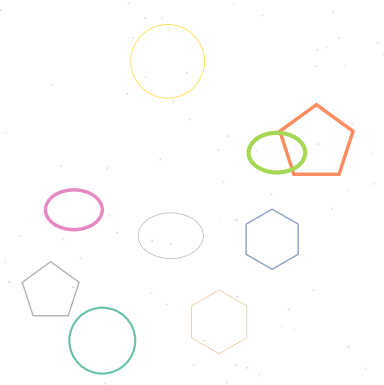[{"shape": "circle", "thickness": 1.5, "radius": 0.43, "center": [0.266, 0.115]}, {"shape": "pentagon", "thickness": 2.5, "radius": 0.5, "center": [0.822, 0.628]}, {"shape": "hexagon", "thickness": 1, "radius": 0.39, "center": [0.707, 0.379]}, {"shape": "oval", "thickness": 2.5, "radius": 0.37, "center": [0.192, 0.455]}, {"shape": "oval", "thickness": 3, "radius": 0.37, "center": [0.719, 0.603]}, {"shape": "circle", "thickness": 0.5, "radius": 0.48, "center": [0.435, 0.841]}, {"shape": "hexagon", "thickness": 0.5, "radius": 0.41, "center": [0.569, 0.164]}, {"shape": "oval", "thickness": 0.5, "radius": 0.42, "center": [0.443, 0.388]}, {"shape": "pentagon", "thickness": 1, "radius": 0.39, "center": [0.132, 0.243]}]